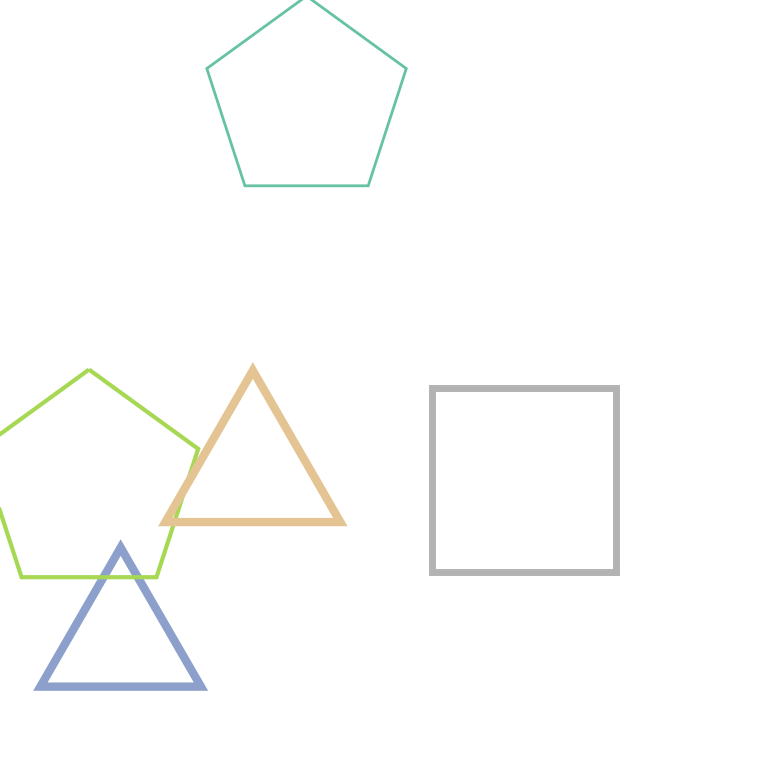[{"shape": "pentagon", "thickness": 1, "radius": 0.68, "center": [0.398, 0.869]}, {"shape": "triangle", "thickness": 3, "radius": 0.6, "center": [0.157, 0.168]}, {"shape": "pentagon", "thickness": 1.5, "radius": 0.75, "center": [0.116, 0.371]}, {"shape": "triangle", "thickness": 3, "radius": 0.66, "center": [0.328, 0.388]}, {"shape": "square", "thickness": 2.5, "radius": 0.6, "center": [0.681, 0.376]}]